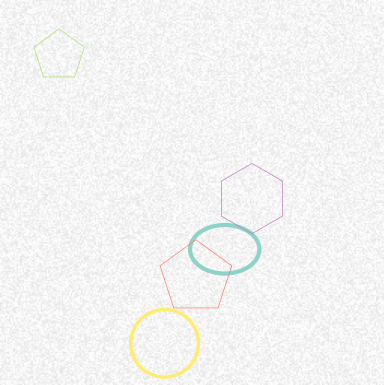[{"shape": "oval", "thickness": 3, "radius": 0.45, "center": [0.584, 0.353]}, {"shape": "pentagon", "thickness": 0.5, "radius": 0.49, "center": [0.509, 0.279]}, {"shape": "pentagon", "thickness": 0.5, "radius": 0.34, "center": [0.153, 0.856]}, {"shape": "hexagon", "thickness": 0.5, "radius": 0.46, "center": [0.654, 0.484]}, {"shape": "circle", "thickness": 2.5, "radius": 0.44, "center": [0.427, 0.108]}]